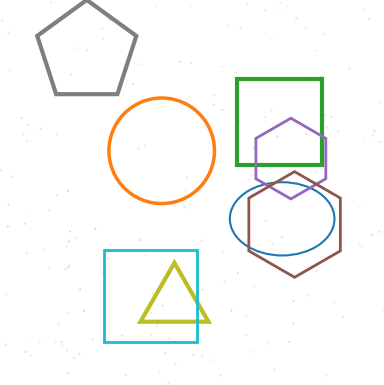[{"shape": "oval", "thickness": 1.5, "radius": 0.68, "center": [0.733, 0.432]}, {"shape": "circle", "thickness": 2.5, "radius": 0.69, "center": [0.42, 0.608]}, {"shape": "square", "thickness": 3, "radius": 0.56, "center": [0.726, 0.682]}, {"shape": "hexagon", "thickness": 2, "radius": 0.52, "center": [0.755, 0.588]}, {"shape": "hexagon", "thickness": 2, "radius": 0.69, "center": [0.765, 0.417]}, {"shape": "pentagon", "thickness": 3, "radius": 0.68, "center": [0.225, 0.865]}, {"shape": "triangle", "thickness": 3, "radius": 0.51, "center": [0.453, 0.215]}, {"shape": "square", "thickness": 2, "radius": 0.6, "center": [0.391, 0.231]}]